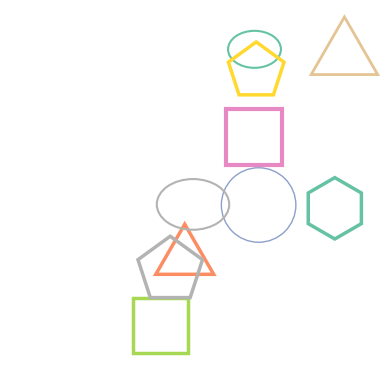[{"shape": "hexagon", "thickness": 2.5, "radius": 0.4, "center": [0.87, 0.459]}, {"shape": "oval", "thickness": 1.5, "radius": 0.34, "center": [0.661, 0.872]}, {"shape": "triangle", "thickness": 2.5, "radius": 0.43, "center": [0.48, 0.331]}, {"shape": "circle", "thickness": 1, "radius": 0.48, "center": [0.672, 0.467]}, {"shape": "square", "thickness": 3, "radius": 0.36, "center": [0.661, 0.645]}, {"shape": "square", "thickness": 2.5, "radius": 0.36, "center": [0.417, 0.154]}, {"shape": "pentagon", "thickness": 2.5, "radius": 0.38, "center": [0.666, 0.815]}, {"shape": "triangle", "thickness": 2, "radius": 0.5, "center": [0.895, 0.856]}, {"shape": "oval", "thickness": 1.5, "radius": 0.47, "center": [0.501, 0.469]}, {"shape": "pentagon", "thickness": 2.5, "radius": 0.44, "center": [0.442, 0.298]}]